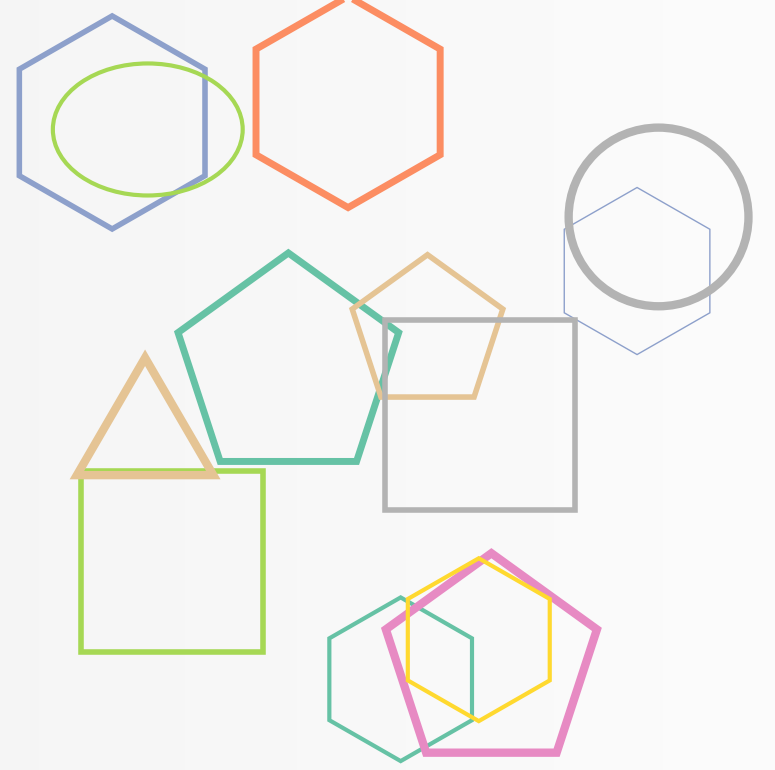[{"shape": "pentagon", "thickness": 2.5, "radius": 0.75, "center": [0.372, 0.522]}, {"shape": "hexagon", "thickness": 1.5, "radius": 0.53, "center": [0.517, 0.118]}, {"shape": "hexagon", "thickness": 2.5, "radius": 0.69, "center": [0.449, 0.868]}, {"shape": "hexagon", "thickness": 0.5, "radius": 0.54, "center": [0.822, 0.648]}, {"shape": "hexagon", "thickness": 2, "radius": 0.69, "center": [0.145, 0.841]}, {"shape": "pentagon", "thickness": 3, "radius": 0.72, "center": [0.634, 0.138]}, {"shape": "oval", "thickness": 1.5, "radius": 0.61, "center": [0.191, 0.832]}, {"shape": "square", "thickness": 2, "radius": 0.59, "center": [0.222, 0.27]}, {"shape": "hexagon", "thickness": 1.5, "radius": 0.53, "center": [0.618, 0.169]}, {"shape": "pentagon", "thickness": 2, "radius": 0.51, "center": [0.552, 0.567]}, {"shape": "triangle", "thickness": 3, "radius": 0.51, "center": [0.187, 0.434]}, {"shape": "circle", "thickness": 3, "radius": 0.58, "center": [0.85, 0.718]}, {"shape": "square", "thickness": 2, "radius": 0.61, "center": [0.619, 0.461]}]